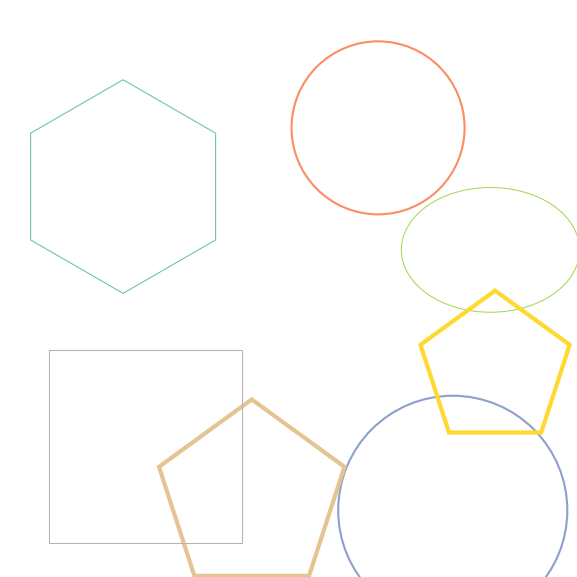[{"shape": "hexagon", "thickness": 0.5, "radius": 0.92, "center": [0.213, 0.676]}, {"shape": "circle", "thickness": 1, "radius": 0.75, "center": [0.655, 0.778]}, {"shape": "circle", "thickness": 1, "radius": 0.99, "center": [0.784, 0.115]}, {"shape": "oval", "thickness": 0.5, "radius": 0.77, "center": [0.849, 0.566]}, {"shape": "pentagon", "thickness": 2, "radius": 0.68, "center": [0.857, 0.36]}, {"shape": "pentagon", "thickness": 2, "radius": 0.84, "center": [0.436, 0.139]}, {"shape": "square", "thickness": 0.5, "radius": 0.84, "center": [0.252, 0.226]}]